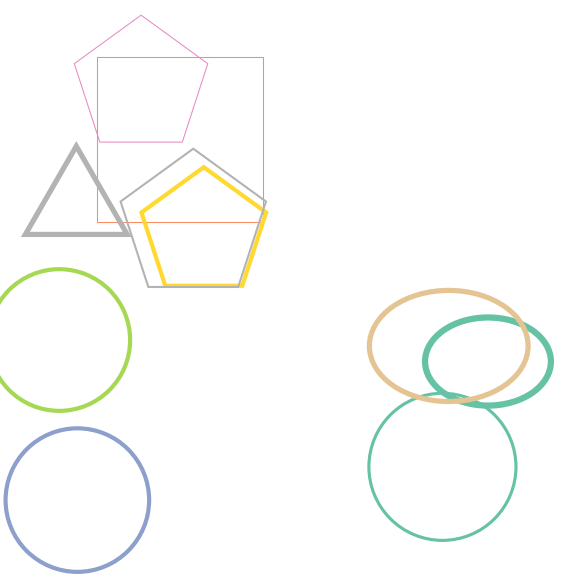[{"shape": "oval", "thickness": 3, "radius": 0.54, "center": [0.845, 0.373]}, {"shape": "circle", "thickness": 1.5, "radius": 0.64, "center": [0.766, 0.191]}, {"shape": "square", "thickness": 0.5, "radius": 0.72, "center": [0.312, 0.758]}, {"shape": "circle", "thickness": 2, "radius": 0.62, "center": [0.134, 0.133]}, {"shape": "pentagon", "thickness": 0.5, "radius": 0.61, "center": [0.244, 0.851]}, {"shape": "circle", "thickness": 2, "radius": 0.61, "center": [0.103, 0.41]}, {"shape": "pentagon", "thickness": 2, "radius": 0.57, "center": [0.353, 0.596]}, {"shape": "oval", "thickness": 2.5, "radius": 0.69, "center": [0.777, 0.4]}, {"shape": "pentagon", "thickness": 1, "radius": 0.66, "center": [0.335, 0.609]}, {"shape": "triangle", "thickness": 2.5, "radius": 0.51, "center": [0.132, 0.644]}]